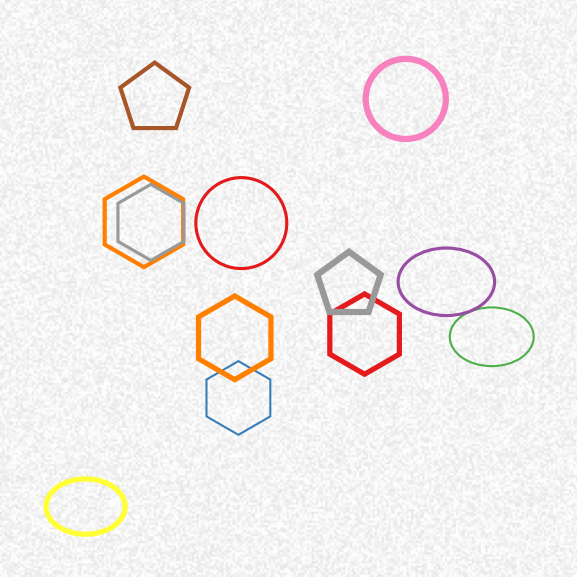[{"shape": "hexagon", "thickness": 2.5, "radius": 0.35, "center": [0.631, 0.421]}, {"shape": "circle", "thickness": 1.5, "radius": 0.39, "center": [0.418, 0.613]}, {"shape": "hexagon", "thickness": 1, "radius": 0.32, "center": [0.413, 0.31]}, {"shape": "oval", "thickness": 1, "radius": 0.36, "center": [0.851, 0.416]}, {"shape": "oval", "thickness": 1.5, "radius": 0.42, "center": [0.773, 0.511]}, {"shape": "hexagon", "thickness": 2, "radius": 0.39, "center": [0.249, 0.615]}, {"shape": "hexagon", "thickness": 2.5, "radius": 0.36, "center": [0.406, 0.414]}, {"shape": "oval", "thickness": 2.5, "radius": 0.34, "center": [0.148, 0.122]}, {"shape": "pentagon", "thickness": 2, "radius": 0.31, "center": [0.268, 0.828]}, {"shape": "circle", "thickness": 3, "radius": 0.35, "center": [0.703, 0.828]}, {"shape": "pentagon", "thickness": 3, "radius": 0.29, "center": [0.604, 0.506]}, {"shape": "hexagon", "thickness": 1.5, "radius": 0.33, "center": [0.261, 0.614]}]